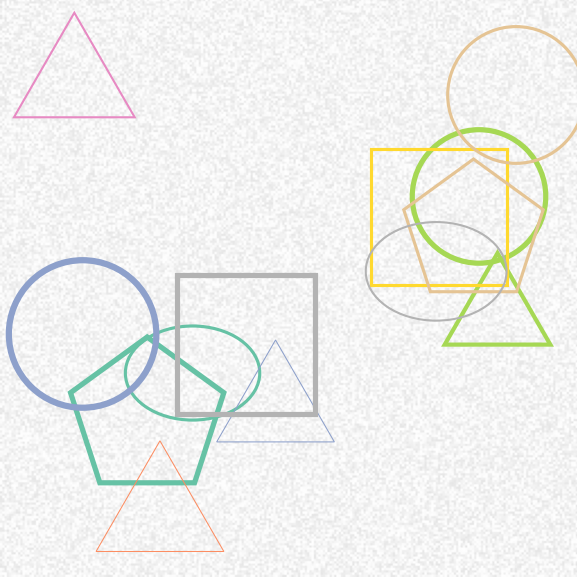[{"shape": "oval", "thickness": 1.5, "radius": 0.58, "center": [0.333, 0.353]}, {"shape": "pentagon", "thickness": 2.5, "radius": 0.7, "center": [0.255, 0.276]}, {"shape": "triangle", "thickness": 0.5, "radius": 0.64, "center": [0.277, 0.108]}, {"shape": "circle", "thickness": 3, "radius": 0.64, "center": [0.143, 0.421]}, {"shape": "triangle", "thickness": 0.5, "radius": 0.59, "center": [0.477, 0.293]}, {"shape": "triangle", "thickness": 1, "radius": 0.6, "center": [0.129, 0.856]}, {"shape": "triangle", "thickness": 2, "radius": 0.53, "center": [0.861, 0.455]}, {"shape": "circle", "thickness": 2.5, "radius": 0.58, "center": [0.829, 0.659]}, {"shape": "square", "thickness": 1.5, "radius": 0.59, "center": [0.761, 0.623]}, {"shape": "circle", "thickness": 1.5, "radius": 0.59, "center": [0.894, 0.835]}, {"shape": "pentagon", "thickness": 1.5, "radius": 0.63, "center": [0.82, 0.597]}, {"shape": "oval", "thickness": 1, "radius": 0.61, "center": [0.755, 0.529]}, {"shape": "square", "thickness": 2.5, "radius": 0.6, "center": [0.426, 0.403]}]